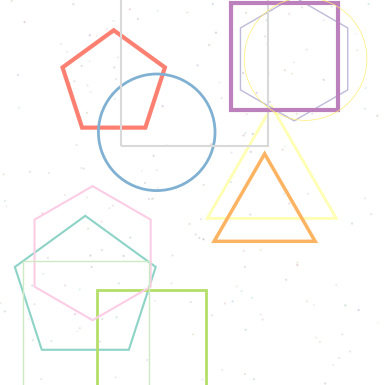[{"shape": "pentagon", "thickness": 1.5, "radius": 0.96, "center": [0.222, 0.247]}, {"shape": "triangle", "thickness": 2, "radius": 0.97, "center": [0.706, 0.53]}, {"shape": "hexagon", "thickness": 1, "radius": 0.8, "center": [0.764, 0.847]}, {"shape": "pentagon", "thickness": 3, "radius": 0.7, "center": [0.295, 0.782]}, {"shape": "circle", "thickness": 2, "radius": 0.76, "center": [0.407, 0.656]}, {"shape": "triangle", "thickness": 2.5, "radius": 0.76, "center": [0.687, 0.449]}, {"shape": "square", "thickness": 2, "radius": 0.71, "center": [0.393, 0.104]}, {"shape": "hexagon", "thickness": 1.5, "radius": 0.87, "center": [0.241, 0.342]}, {"shape": "square", "thickness": 1.5, "radius": 0.96, "center": [0.505, 0.813]}, {"shape": "square", "thickness": 3, "radius": 0.7, "center": [0.74, 0.853]}, {"shape": "square", "thickness": 1, "radius": 0.81, "center": [0.223, 0.158]}, {"shape": "circle", "thickness": 0.5, "radius": 0.8, "center": [0.794, 0.847]}]